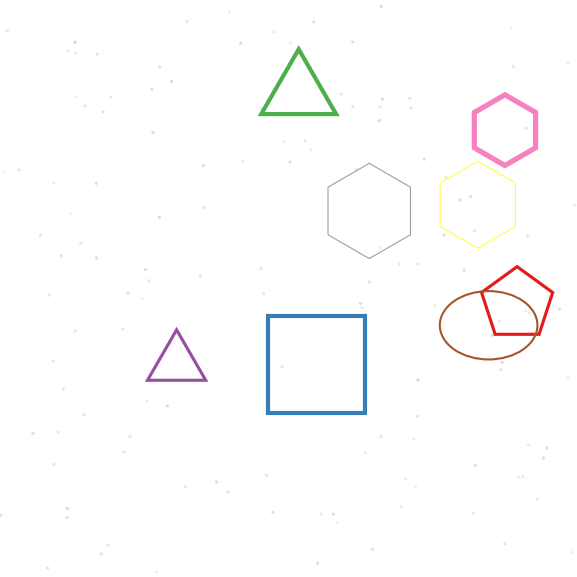[{"shape": "pentagon", "thickness": 1.5, "radius": 0.32, "center": [0.895, 0.473]}, {"shape": "square", "thickness": 2, "radius": 0.42, "center": [0.548, 0.368]}, {"shape": "triangle", "thickness": 2, "radius": 0.37, "center": [0.517, 0.839]}, {"shape": "triangle", "thickness": 1.5, "radius": 0.29, "center": [0.306, 0.37]}, {"shape": "hexagon", "thickness": 0.5, "radius": 0.38, "center": [0.827, 0.644]}, {"shape": "oval", "thickness": 1, "radius": 0.42, "center": [0.846, 0.436]}, {"shape": "hexagon", "thickness": 2.5, "radius": 0.31, "center": [0.874, 0.774]}, {"shape": "hexagon", "thickness": 0.5, "radius": 0.41, "center": [0.639, 0.634]}]